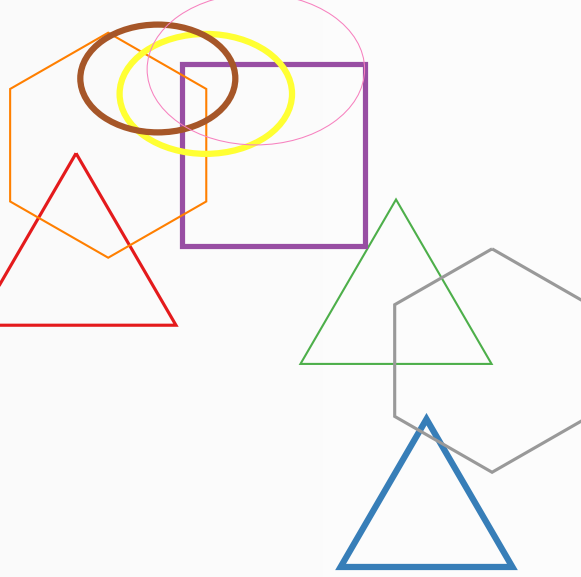[{"shape": "triangle", "thickness": 1.5, "radius": 0.99, "center": [0.131, 0.535]}, {"shape": "triangle", "thickness": 3, "radius": 0.85, "center": [0.734, 0.103]}, {"shape": "triangle", "thickness": 1, "radius": 0.95, "center": [0.681, 0.464]}, {"shape": "square", "thickness": 2.5, "radius": 0.79, "center": [0.471, 0.73]}, {"shape": "hexagon", "thickness": 1, "radius": 0.97, "center": [0.186, 0.748]}, {"shape": "oval", "thickness": 3, "radius": 0.74, "center": [0.354, 0.837]}, {"shape": "oval", "thickness": 3, "radius": 0.67, "center": [0.272, 0.863]}, {"shape": "oval", "thickness": 0.5, "radius": 0.94, "center": [0.44, 0.879]}, {"shape": "hexagon", "thickness": 1.5, "radius": 0.97, "center": [0.847, 0.375]}]